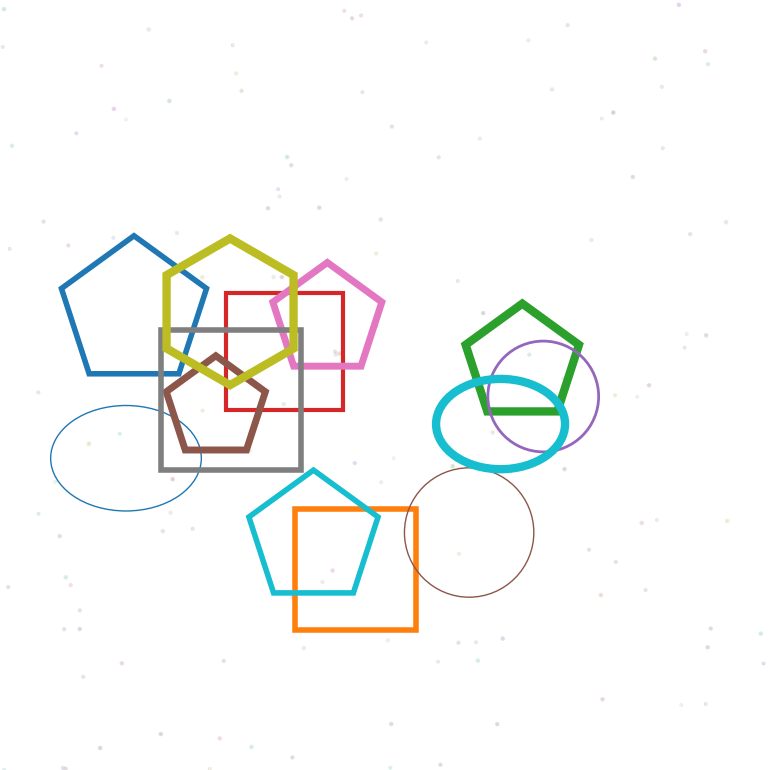[{"shape": "oval", "thickness": 0.5, "radius": 0.49, "center": [0.164, 0.405]}, {"shape": "pentagon", "thickness": 2, "radius": 0.5, "center": [0.174, 0.595]}, {"shape": "square", "thickness": 2, "radius": 0.39, "center": [0.462, 0.26]}, {"shape": "pentagon", "thickness": 3, "radius": 0.39, "center": [0.678, 0.528]}, {"shape": "square", "thickness": 1.5, "radius": 0.38, "center": [0.369, 0.543]}, {"shape": "circle", "thickness": 1, "radius": 0.36, "center": [0.706, 0.485]}, {"shape": "pentagon", "thickness": 2.5, "radius": 0.34, "center": [0.28, 0.47]}, {"shape": "circle", "thickness": 0.5, "radius": 0.42, "center": [0.609, 0.308]}, {"shape": "pentagon", "thickness": 2.5, "radius": 0.37, "center": [0.425, 0.585]}, {"shape": "square", "thickness": 2, "radius": 0.45, "center": [0.3, 0.48]}, {"shape": "hexagon", "thickness": 3, "radius": 0.48, "center": [0.299, 0.595]}, {"shape": "pentagon", "thickness": 2, "radius": 0.44, "center": [0.407, 0.301]}, {"shape": "oval", "thickness": 3, "radius": 0.42, "center": [0.65, 0.449]}]